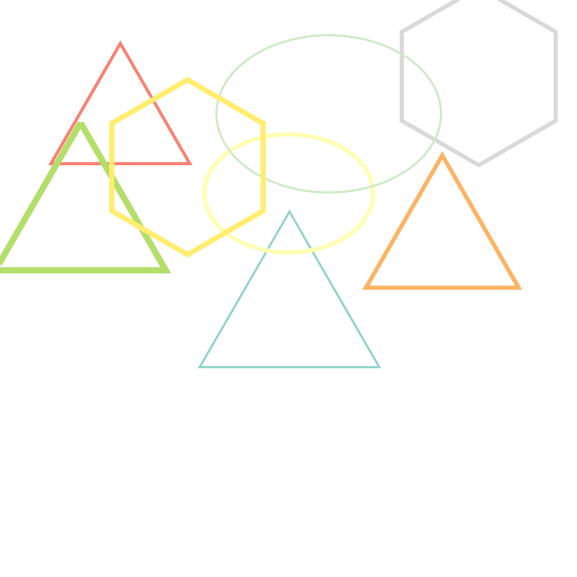[{"shape": "triangle", "thickness": 1, "radius": 0.9, "center": [0.501, 0.453]}, {"shape": "oval", "thickness": 2, "radius": 0.73, "center": [0.5, 0.664]}, {"shape": "triangle", "thickness": 1.5, "radius": 0.69, "center": [0.208, 0.785]}, {"shape": "triangle", "thickness": 2, "radius": 0.76, "center": [0.766, 0.577]}, {"shape": "triangle", "thickness": 3, "radius": 0.85, "center": [0.139, 0.616]}, {"shape": "hexagon", "thickness": 2, "radius": 0.77, "center": [0.829, 0.867]}, {"shape": "oval", "thickness": 1, "radius": 0.97, "center": [0.569, 0.802]}, {"shape": "hexagon", "thickness": 2.5, "radius": 0.76, "center": [0.325, 0.71]}]